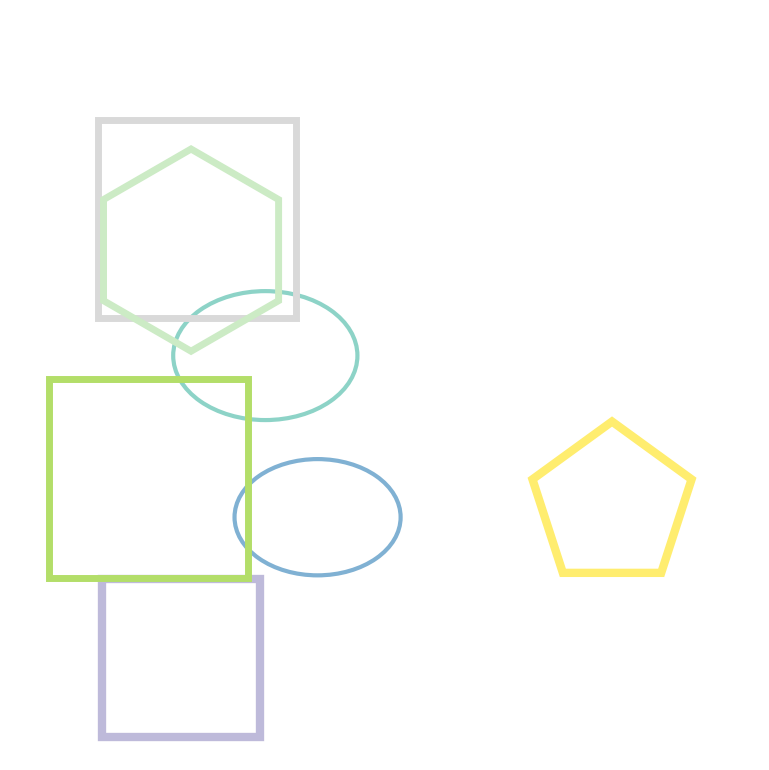[{"shape": "oval", "thickness": 1.5, "radius": 0.6, "center": [0.345, 0.538]}, {"shape": "square", "thickness": 3, "radius": 0.51, "center": [0.236, 0.146]}, {"shape": "oval", "thickness": 1.5, "radius": 0.54, "center": [0.412, 0.328]}, {"shape": "square", "thickness": 2.5, "radius": 0.65, "center": [0.193, 0.378]}, {"shape": "square", "thickness": 2.5, "radius": 0.64, "center": [0.256, 0.716]}, {"shape": "hexagon", "thickness": 2.5, "radius": 0.66, "center": [0.248, 0.675]}, {"shape": "pentagon", "thickness": 3, "radius": 0.54, "center": [0.795, 0.344]}]